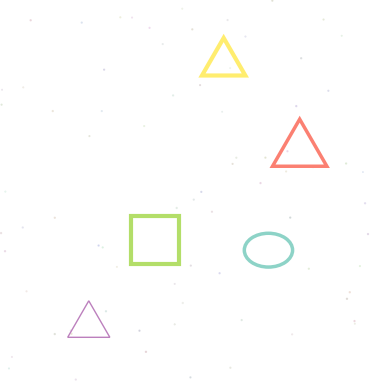[{"shape": "oval", "thickness": 2.5, "radius": 0.31, "center": [0.697, 0.35]}, {"shape": "triangle", "thickness": 2.5, "radius": 0.41, "center": [0.778, 0.609]}, {"shape": "square", "thickness": 3, "radius": 0.31, "center": [0.402, 0.376]}, {"shape": "triangle", "thickness": 1, "radius": 0.32, "center": [0.231, 0.155]}, {"shape": "triangle", "thickness": 3, "radius": 0.33, "center": [0.581, 0.836]}]